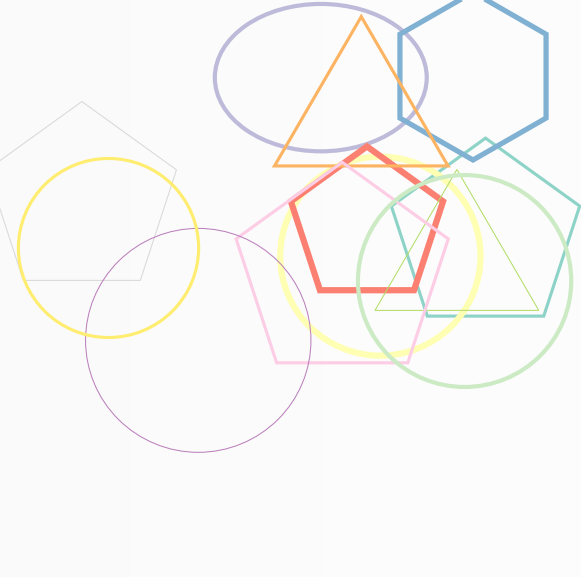[{"shape": "pentagon", "thickness": 1.5, "radius": 0.85, "center": [0.835, 0.59]}, {"shape": "circle", "thickness": 3, "radius": 0.86, "center": [0.654, 0.556]}, {"shape": "oval", "thickness": 2, "radius": 0.91, "center": [0.552, 0.865]}, {"shape": "pentagon", "thickness": 3, "radius": 0.69, "center": [0.631, 0.608]}, {"shape": "hexagon", "thickness": 2.5, "radius": 0.73, "center": [0.814, 0.867]}, {"shape": "triangle", "thickness": 1.5, "radius": 0.86, "center": [0.622, 0.798]}, {"shape": "triangle", "thickness": 0.5, "radius": 0.81, "center": [0.786, 0.543]}, {"shape": "pentagon", "thickness": 1.5, "radius": 0.96, "center": [0.589, 0.526]}, {"shape": "pentagon", "thickness": 0.5, "radius": 0.86, "center": [0.141, 0.652]}, {"shape": "circle", "thickness": 0.5, "radius": 0.97, "center": [0.341, 0.41]}, {"shape": "circle", "thickness": 2, "radius": 0.92, "center": [0.799, 0.513]}, {"shape": "circle", "thickness": 1.5, "radius": 0.78, "center": [0.187, 0.57]}]